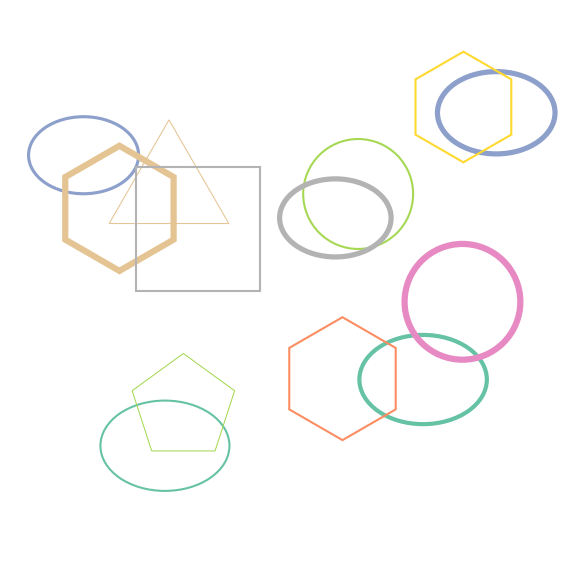[{"shape": "oval", "thickness": 1, "radius": 0.56, "center": [0.286, 0.227]}, {"shape": "oval", "thickness": 2, "radius": 0.55, "center": [0.733, 0.342]}, {"shape": "hexagon", "thickness": 1, "radius": 0.53, "center": [0.593, 0.343]}, {"shape": "oval", "thickness": 1.5, "radius": 0.48, "center": [0.145, 0.73]}, {"shape": "oval", "thickness": 2.5, "radius": 0.51, "center": [0.859, 0.804]}, {"shape": "circle", "thickness": 3, "radius": 0.5, "center": [0.801, 0.477]}, {"shape": "circle", "thickness": 1, "radius": 0.48, "center": [0.62, 0.663]}, {"shape": "pentagon", "thickness": 0.5, "radius": 0.47, "center": [0.318, 0.294]}, {"shape": "hexagon", "thickness": 1, "radius": 0.48, "center": [0.802, 0.814]}, {"shape": "triangle", "thickness": 0.5, "radius": 0.6, "center": [0.293, 0.672]}, {"shape": "hexagon", "thickness": 3, "radius": 0.54, "center": [0.207, 0.638]}, {"shape": "oval", "thickness": 2.5, "radius": 0.48, "center": [0.581, 0.622]}, {"shape": "square", "thickness": 1, "radius": 0.54, "center": [0.343, 0.603]}]